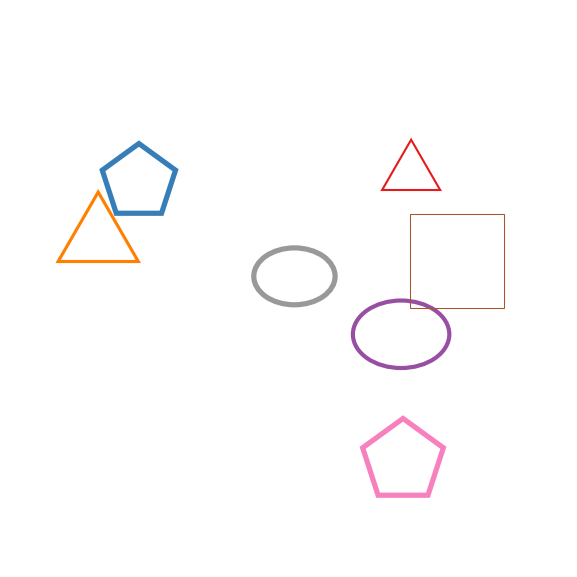[{"shape": "triangle", "thickness": 1, "radius": 0.29, "center": [0.712, 0.699]}, {"shape": "pentagon", "thickness": 2.5, "radius": 0.33, "center": [0.241, 0.684]}, {"shape": "oval", "thickness": 2, "radius": 0.42, "center": [0.695, 0.42]}, {"shape": "triangle", "thickness": 1.5, "radius": 0.4, "center": [0.17, 0.586]}, {"shape": "square", "thickness": 0.5, "radius": 0.41, "center": [0.791, 0.547]}, {"shape": "pentagon", "thickness": 2.5, "radius": 0.37, "center": [0.698, 0.201]}, {"shape": "oval", "thickness": 2.5, "radius": 0.35, "center": [0.51, 0.521]}]